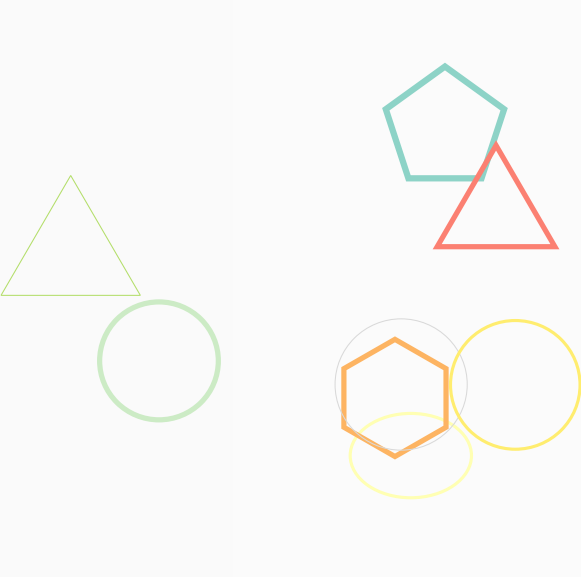[{"shape": "pentagon", "thickness": 3, "radius": 0.54, "center": [0.766, 0.777]}, {"shape": "oval", "thickness": 1.5, "radius": 0.52, "center": [0.707, 0.21]}, {"shape": "triangle", "thickness": 2.5, "radius": 0.58, "center": [0.853, 0.63]}, {"shape": "hexagon", "thickness": 2.5, "radius": 0.51, "center": [0.68, 0.31]}, {"shape": "triangle", "thickness": 0.5, "radius": 0.69, "center": [0.122, 0.557]}, {"shape": "circle", "thickness": 0.5, "radius": 0.57, "center": [0.69, 0.333]}, {"shape": "circle", "thickness": 2.5, "radius": 0.51, "center": [0.274, 0.374]}, {"shape": "circle", "thickness": 1.5, "radius": 0.56, "center": [0.886, 0.333]}]